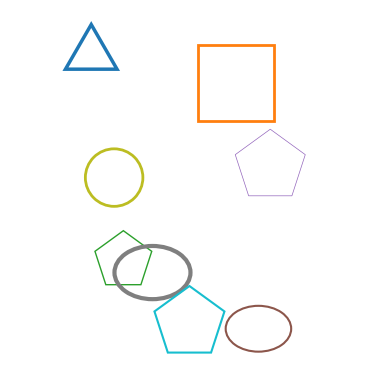[{"shape": "triangle", "thickness": 2.5, "radius": 0.39, "center": [0.237, 0.859]}, {"shape": "square", "thickness": 2, "radius": 0.49, "center": [0.612, 0.785]}, {"shape": "pentagon", "thickness": 1, "radius": 0.39, "center": [0.32, 0.323]}, {"shape": "pentagon", "thickness": 0.5, "radius": 0.48, "center": [0.702, 0.569]}, {"shape": "oval", "thickness": 1.5, "radius": 0.43, "center": [0.671, 0.146]}, {"shape": "oval", "thickness": 3, "radius": 0.49, "center": [0.396, 0.292]}, {"shape": "circle", "thickness": 2, "radius": 0.37, "center": [0.296, 0.539]}, {"shape": "pentagon", "thickness": 1.5, "radius": 0.48, "center": [0.492, 0.162]}]